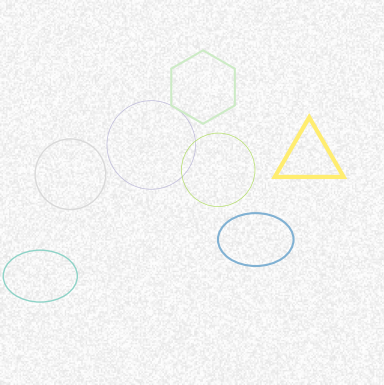[{"shape": "oval", "thickness": 1, "radius": 0.48, "center": [0.105, 0.283]}, {"shape": "circle", "thickness": 0.5, "radius": 0.58, "center": [0.393, 0.623]}, {"shape": "oval", "thickness": 1.5, "radius": 0.49, "center": [0.664, 0.378]}, {"shape": "circle", "thickness": 0.5, "radius": 0.48, "center": [0.567, 0.559]}, {"shape": "circle", "thickness": 1, "radius": 0.46, "center": [0.183, 0.547]}, {"shape": "hexagon", "thickness": 1.5, "radius": 0.48, "center": [0.527, 0.774]}, {"shape": "triangle", "thickness": 3, "radius": 0.52, "center": [0.803, 0.592]}]